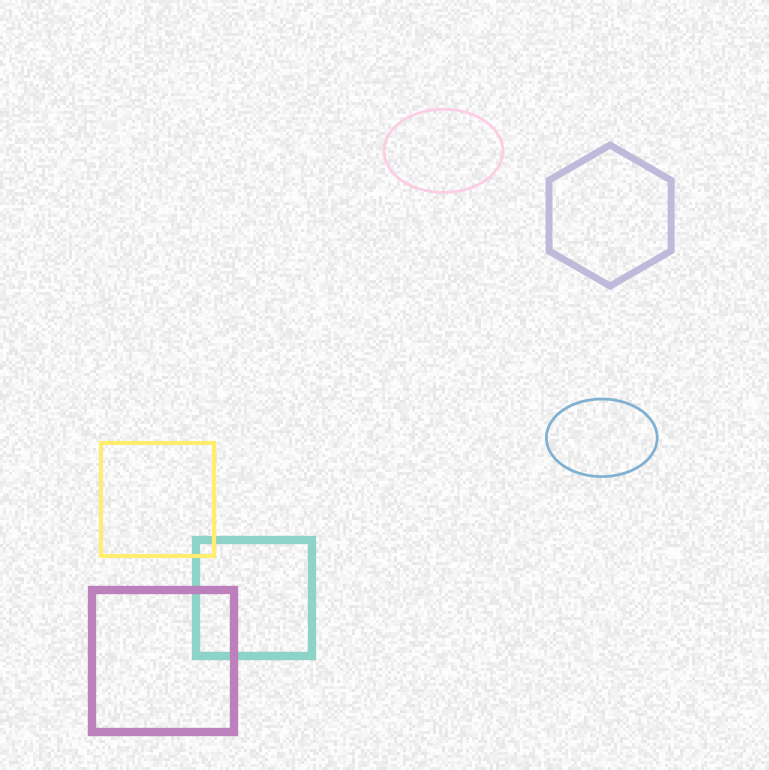[{"shape": "square", "thickness": 3, "radius": 0.38, "center": [0.33, 0.223]}, {"shape": "hexagon", "thickness": 2.5, "radius": 0.46, "center": [0.792, 0.72]}, {"shape": "oval", "thickness": 1, "radius": 0.36, "center": [0.782, 0.431]}, {"shape": "oval", "thickness": 1, "radius": 0.39, "center": [0.576, 0.804]}, {"shape": "square", "thickness": 3, "radius": 0.46, "center": [0.212, 0.142]}, {"shape": "square", "thickness": 1.5, "radius": 0.37, "center": [0.204, 0.351]}]